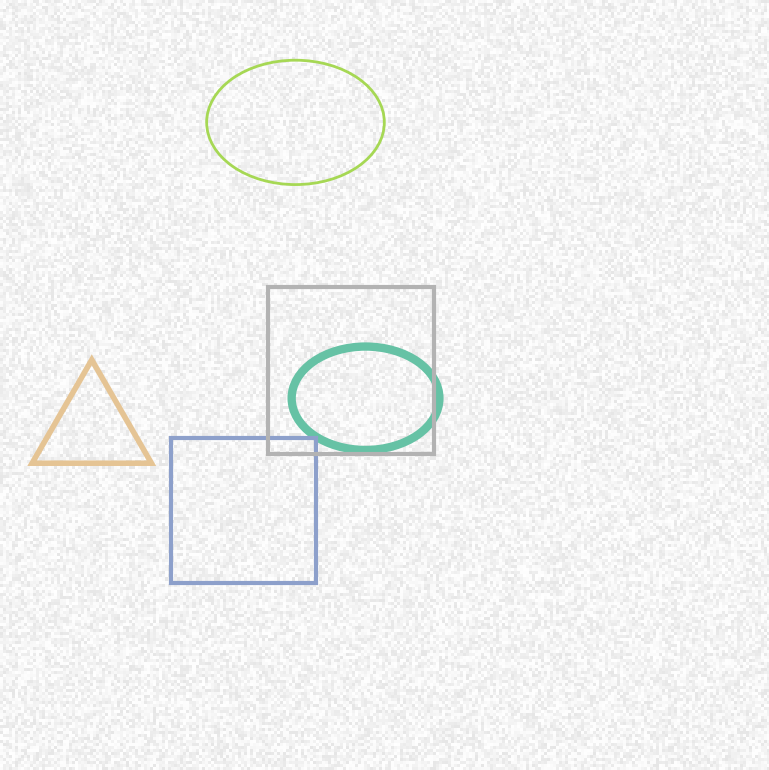[{"shape": "oval", "thickness": 3, "radius": 0.48, "center": [0.475, 0.483]}, {"shape": "square", "thickness": 1.5, "radius": 0.47, "center": [0.316, 0.337]}, {"shape": "oval", "thickness": 1, "radius": 0.58, "center": [0.384, 0.841]}, {"shape": "triangle", "thickness": 2, "radius": 0.45, "center": [0.119, 0.443]}, {"shape": "square", "thickness": 1.5, "radius": 0.54, "center": [0.456, 0.519]}]